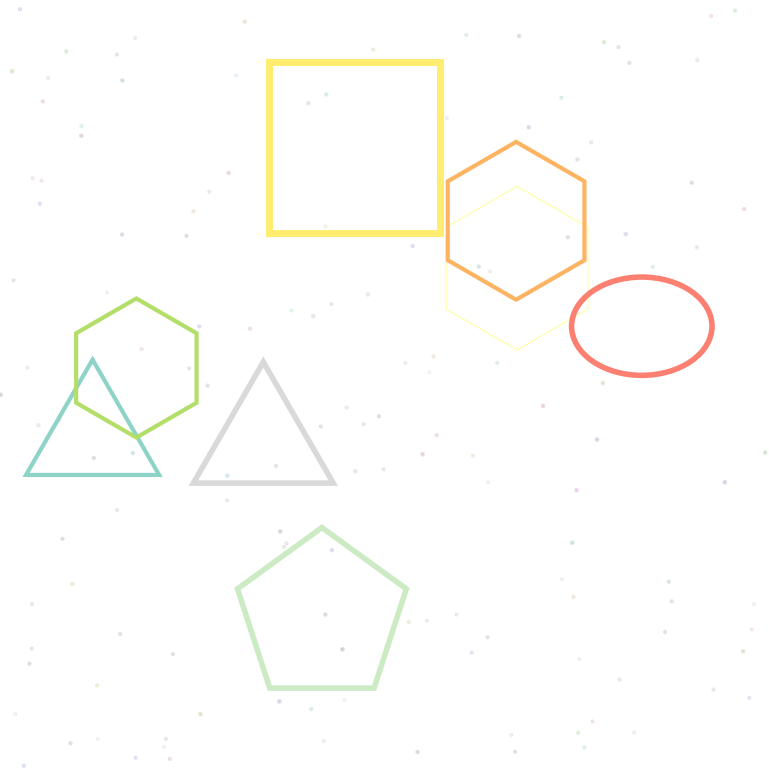[{"shape": "triangle", "thickness": 1.5, "radius": 0.5, "center": [0.12, 0.433]}, {"shape": "hexagon", "thickness": 0.5, "radius": 0.53, "center": [0.671, 0.652]}, {"shape": "oval", "thickness": 2, "radius": 0.46, "center": [0.833, 0.576]}, {"shape": "hexagon", "thickness": 1.5, "radius": 0.51, "center": [0.67, 0.713]}, {"shape": "hexagon", "thickness": 1.5, "radius": 0.45, "center": [0.177, 0.522]}, {"shape": "triangle", "thickness": 2, "radius": 0.52, "center": [0.342, 0.425]}, {"shape": "pentagon", "thickness": 2, "radius": 0.58, "center": [0.418, 0.2]}, {"shape": "square", "thickness": 2.5, "radius": 0.55, "center": [0.46, 0.809]}]